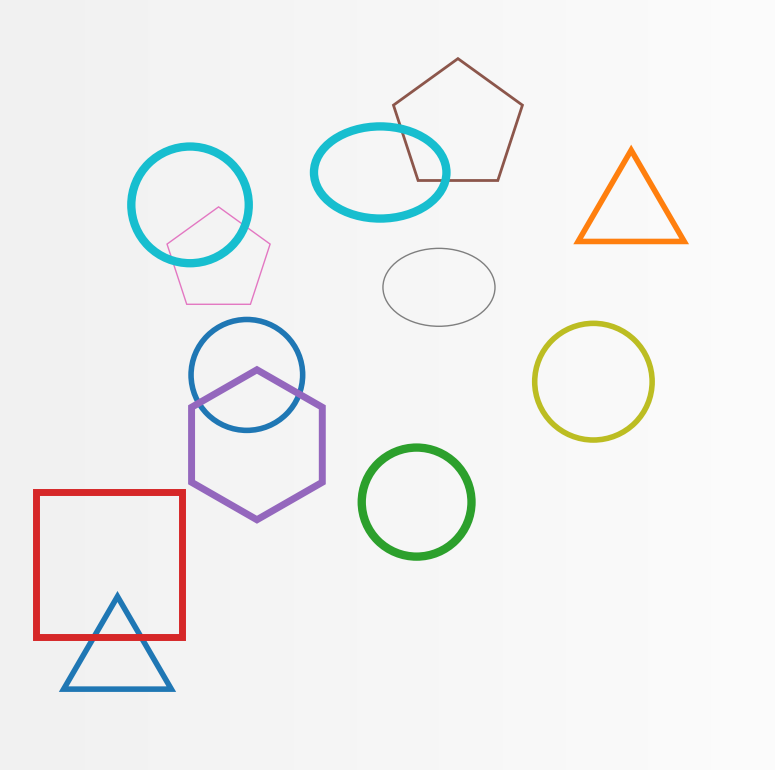[{"shape": "triangle", "thickness": 2, "radius": 0.4, "center": [0.152, 0.145]}, {"shape": "circle", "thickness": 2, "radius": 0.36, "center": [0.319, 0.513]}, {"shape": "triangle", "thickness": 2, "radius": 0.4, "center": [0.814, 0.726]}, {"shape": "circle", "thickness": 3, "radius": 0.35, "center": [0.538, 0.348]}, {"shape": "square", "thickness": 2.5, "radius": 0.47, "center": [0.14, 0.267]}, {"shape": "hexagon", "thickness": 2.5, "radius": 0.49, "center": [0.332, 0.422]}, {"shape": "pentagon", "thickness": 1, "radius": 0.44, "center": [0.591, 0.836]}, {"shape": "pentagon", "thickness": 0.5, "radius": 0.35, "center": [0.282, 0.661]}, {"shape": "oval", "thickness": 0.5, "radius": 0.36, "center": [0.566, 0.627]}, {"shape": "circle", "thickness": 2, "radius": 0.38, "center": [0.766, 0.504]}, {"shape": "circle", "thickness": 3, "radius": 0.38, "center": [0.245, 0.734]}, {"shape": "oval", "thickness": 3, "radius": 0.43, "center": [0.491, 0.776]}]